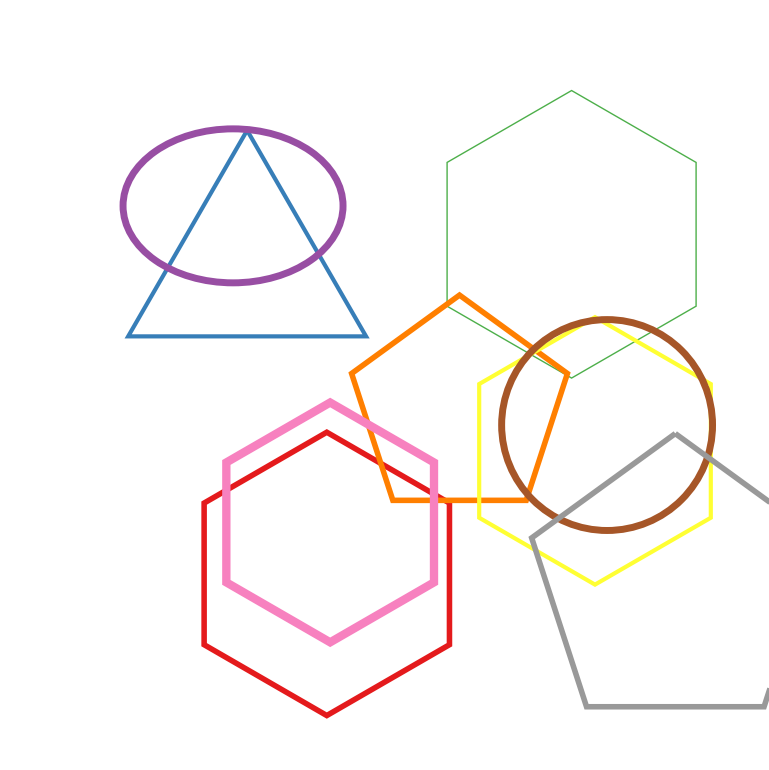[{"shape": "hexagon", "thickness": 2, "radius": 0.92, "center": [0.424, 0.255]}, {"shape": "triangle", "thickness": 1.5, "radius": 0.89, "center": [0.321, 0.652]}, {"shape": "hexagon", "thickness": 0.5, "radius": 0.93, "center": [0.742, 0.696]}, {"shape": "oval", "thickness": 2.5, "radius": 0.71, "center": [0.303, 0.733]}, {"shape": "pentagon", "thickness": 2, "radius": 0.74, "center": [0.597, 0.469]}, {"shape": "hexagon", "thickness": 1.5, "radius": 0.87, "center": [0.773, 0.414]}, {"shape": "circle", "thickness": 2.5, "radius": 0.68, "center": [0.788, 0.448]}, {"shape": "hexagon", "thickness": 3, "radius": 0.78, "center": [0.429, 0.322]}, {"shape": "pentagon", "thickness": 2, "radius": 0.98, "center": [0.877, 0.241]}]